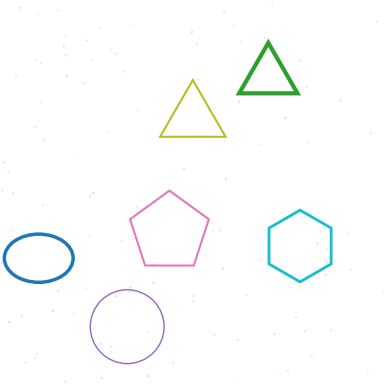[{"shape": "oval", "thickness": 2.5, "radius": 0.45, "center": [0.101, 0.329]}, {"shape": "triangle", "thickness": 3, "radius": 0.44, "center": [0.697, 0.801]}, {"shape": "circle", "thickness": 1, "radius": 0.48, "center": [0.33, 0.152]}, {"shape": "pentagon", "thickness": 1.5, "radius": 0.54, "center": [0.44, 0.397]}, {"shape": "triangle", "thickness": 1.5, "radius": 0.49, "center": [0.501, 0.694]}, {"shape": "hexagon", "thickness": 2, "radius": 0.47, "center": [0.779, 0.361]}]